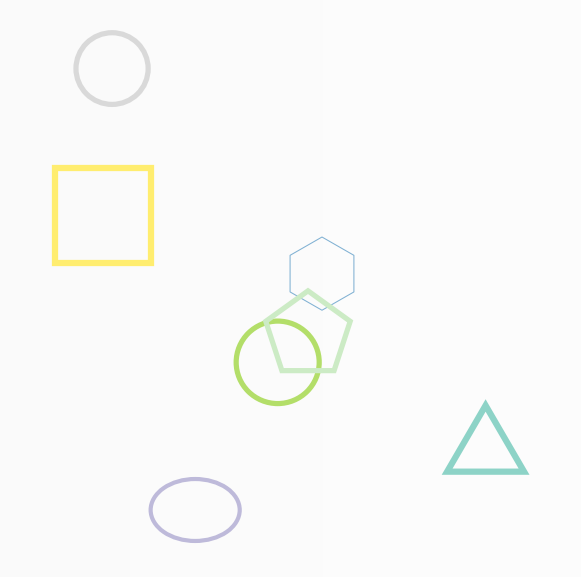[{"shape": "triangle", "thickness": 3, "radius": 0.38, "center": [0.835, 0.221]}, {"shape": "oval", "thickness": 2, "radius": 0.38, "center": [0.336, 0.116]}, {"shape": "hexagon", "thickness": 0.5, "radius": 0.32, "center": [0.554, 0.525]}, {"shape": "circle", "thickness": 2.5, "radius": 0.36, "center": [0.478, 0.372]}, {"shape": "circle", "thickness": 2.5, "radius": 0.31, "center": [0.193, 0.88]}, {"shape": "pentagon", "thickness": 2.5, "radius": 0.38, "center": [0.53, 0.419]}, {"shape": "square", "thickness": 3, "radius": 0.41, "center": [0.177, 0.626]}]